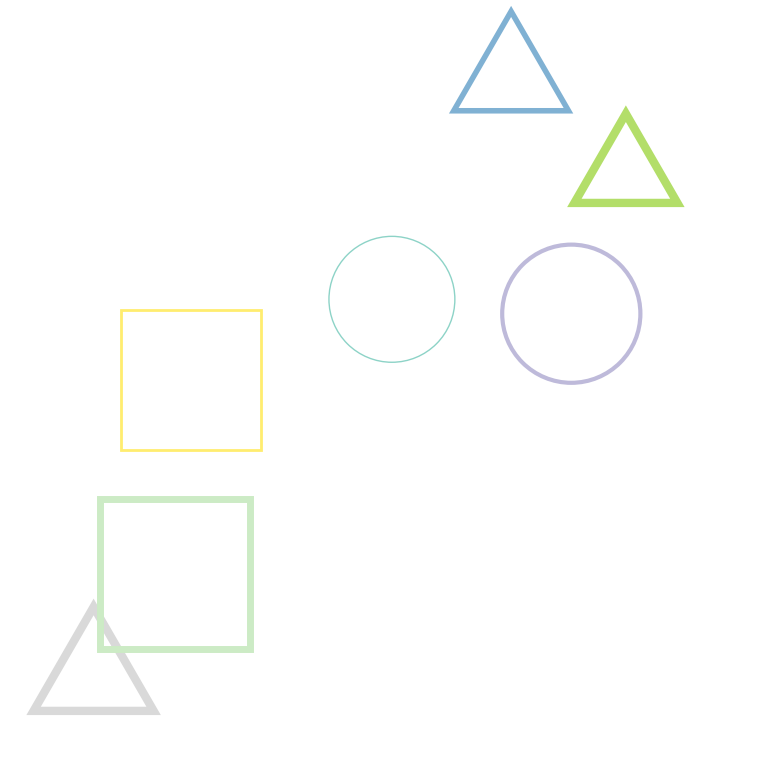[{"shape": "circle", "thickness": 0.5, "radius": 0.41, "center": [0.509, 0.611]}, {"shape": "circle", "thickness": 1.5, "radius": 0.45, "center": [0.742, 0.593]}, {"shape": "triangle", "thickness": 2, "radius": 0.43, "center": [0.664, 0.899]}, {"shape": "triangle", "thickness": 3, "radius": 0.39, "center": [0.813, 0.775]}, {"shape": "triangle", "thickness": 3, "radius": 0.45, "center": [0.122, 0.122]}, {"shape": "square", "thickness": 2.5, "radius": 0.49, "center": [0.227, 0.255]}, {"shape": "square", "thickness": 1, "radius": 0.46, "center": [0.248, 0.507]}]